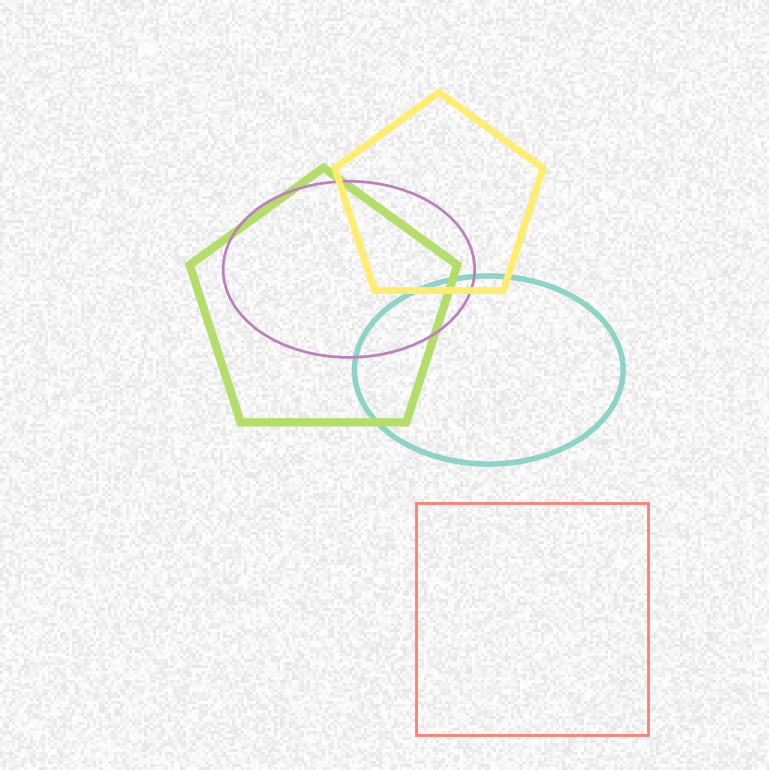[{"shape": "oval", "thickness": 2, "radius": 0.87, "center": [0.635, 0.519]}, {"shape": "square", "thickness": 1, "radius": 0.75, "center": [0.69, 0.196]}, {"shape": "pentagon", "thickness": 3, "radius": 0.91, "center": [0.42, 0.599]}, {"shape": "oval", "thickness": 1, "radius": 0.82, "center": [0.453, 0.65]}, {"shape": "pentagon", "thickness": 2.5, "radius": 0.71, "center": [0.57, 0.738]}]